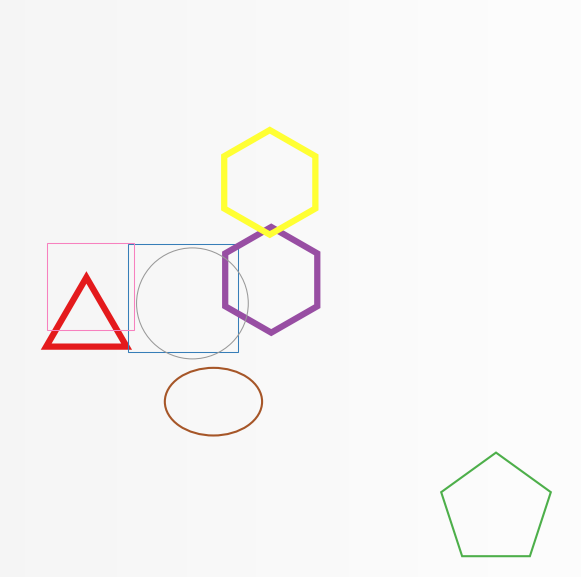[{"shape": "triangle", "thickness": 3, "radius": 0.4, "center": [0.149, 0.439]}, {"shape": "square", "thickness": 0.5, "radius": 0.47, "center": [0.315, 0.483]}, {"shape": "pentagon", "thickness": 1, "radius": 0.5, "center": [0.853, 0.116]}, {"shape": "hexagon", "thickness": 3, "radius": 0.46, "center": [0.467, 0.515]}, {"shape": "hexagon", "thickness": 3, "radius": 0.45, "center": [0.464, 0.683]}, {"shape": "oval", "thickness": 1, "radius": 0.42, "center": [0.367, 0.304]}, {"shape": "square", "thickness": 0.5, "radius": 0.37, "center": [0.156, 0.503]}, {"shape": "circle", "thickness": 0.5, "radius": 0.48, "center": [0.331, 0.474]}]